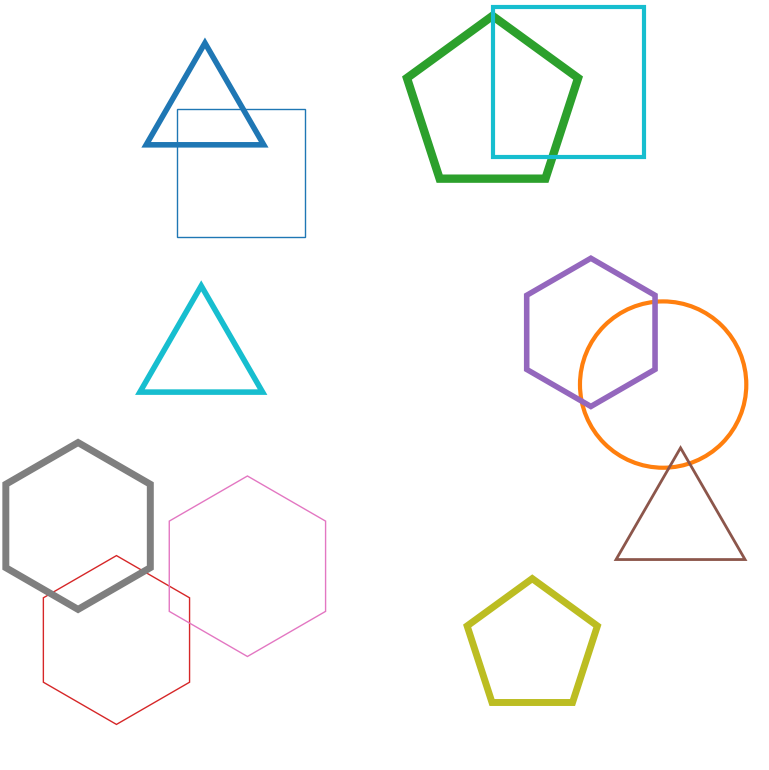[{"shape": "square", "thickness": 0.5, "radius": 0.42, "center": [0.313, 0.775]}, {"shape": "triangle", "thickness": 2, "radius": 0.44, "center": [0.266, 0.856]}, {"shape": "circle", "thickness": 1.5, "radius": 0.54, "center": [0.861, 0.501]}, {"shape": "pentagon", "thickness": 3, "radius": 0.58, "center": [0.64, 0.863]}, {"shape": "hexagon", "thickness": 0.5, "radius": 0.55, "center": [0.151, 0.169]}, {"shape": "hexagon", "thickness": 2, "radius": 0.48, "center": [0.767, 0.568]}, {"shape": "triangle", "thickness": 1, "radius": 0.48, "center": [0.884, 0.322]}, {"shape": "hexagon", "thickness": 0.5, "radius": 0.59, "center": [0.321, 0.265]}, {"shape": "hexagon", "thickness": 2.5, "radius": 0.54, "center": [0.101, 0.317]}, {"shape": "pentagon", "thickness": 2.5, "radius": 0.44, "center": [0.691, 0.16]}, {"shape": "square", "thickness": 1.5, "radius": 0.49, "center": [0.738, 0.893]}, {"shape": "triangle", "thickness": 2, "radius": 0.46, "center": [0.261, 0.537]}]